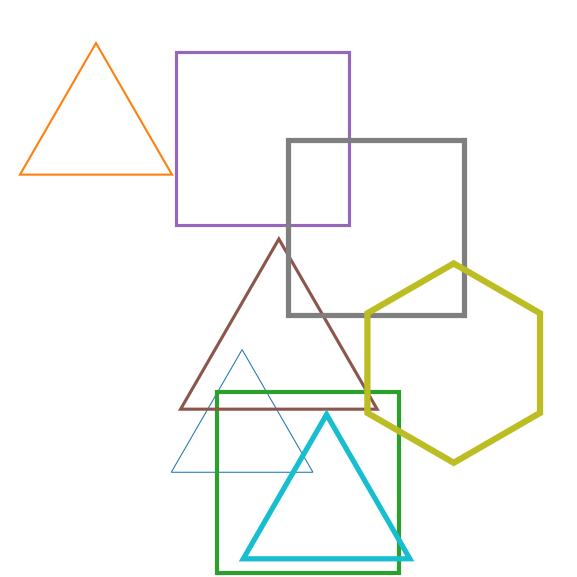[{"shape": "triangle", "thickness": 0.5, "radius": 0.71, "center": [0.419, 0.252]}, {"shape": "triangle", "thickness": 1, "radius": 0.76, "center": [0.166, 0.773]}, {"shape": "square", "thickness": 2, "radius": 0.79, "center": [0.534, 0.164]}, {"shape": "square", "thickness": 1.5, "radius": 0.75, "center": [0.454, 0.76]}, {"shape": "triangle", "thickness": 1.5, "radius": 0.98, "center": [0.483, 0.389]}, {"shape": "square", "thickness": 2.5, "radius": 0.76, "center": [0.651, 0.605]}, {"shape": "hexagon", "thickness": 3, "radius": 0.86, "center": [0.786, 0.37]}, {"shape": "triangle", "thickness": 2.5, "radius": 0.83, "center": [0.566, 0.115]}]